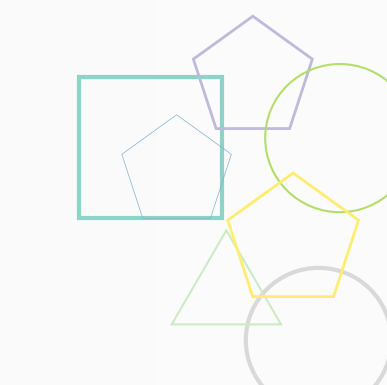[{"shape": "square", "thickness": 3, "radius": 0.92, "center": [0.388, 0.617]}, {"shape": "pentagon", "thickness": 2, "radius": 0.81, "center": [0.653, 0.797]}, {"shape": "pentagon", "thickness": 0.5, "radius": 0.74, "center": [0.456, 0.553]}, {"shape": "circle", "thickness": 1.5, "radius": 0.96, "center": [0.877, 0.641]}, {"shape": "circle", "thickness": 3, "radius": 0.94, "center": [0.822, 0.117]}, {"shape": "triangle", "thickness": 1.5, "radius": 0.81, "center": [0.584, 0.239]}, {"shape": "pentagon", "thickness": 2, "radius": 0.89, "center": [0.757, 0.373]}]